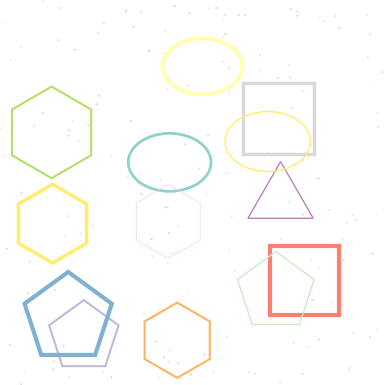[{"shape": "oval", "thickness": 2, "radius": 0.54, "center": [0.441, 0.578]}, {"shape": "oval", "thickness": 3, "radius": 0.52, "center": [0.526, 0.828]}, {"shape": "pentagon", "thickness": 1.5, "radius": 0.47, "center": [0.218, 0.126]}, {"shape": "square", "thickness": 3, "radius": 0.45, "center": [0.791, 0.271]}, {"shape": "pentagon", "thickness": 3, "radius": 0.6, "center": [0.177, 0.174]}, {"shape": "hexagon", "thickness": 1.5, "radius": 0.49, "center": [0.46, 0.116]}, {"shape": "hexagon", "thickness": 1.5, "radius": 0.59, "center": [0.134, 0.656]}, {"shape": "hexagon", "thickness": 0.5, "radius": 0.48, "center": [0.437, 0.425]}, {"shape": "square", "thickness": 2.5, "radius": 0.46, "center": [0.724, 0.692]}, {"shape": "triangle", "thickness": 1, "radius": 0.49, "center": [0.729, 0.482]}, {"shape": "pentagon", "thickness": 1, "radius": 0.52, "center": [0.716, 0.242]}, {"shape": "hexagon", "thickness": 2.5, "radius": 0.51, "center": [0.136, 0.419]}, {"shape": "oval", "thickness": 1, "radius": 0.56, "center": [0.695, 0.632]}]